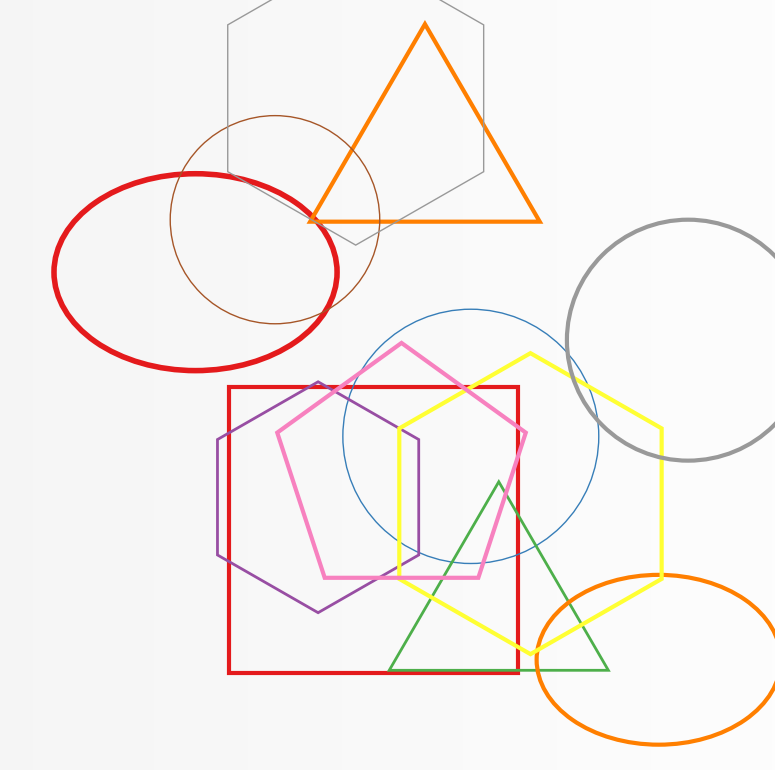[{"shape": "oval", "thickness": 2, "radius": 0.91, "center": [0.252, 0.647]}, {"shape": "square", "thickness": 1.5, "radius": 0.93, "center": [0.482, 0.312]}, {"shape": "circle", "thickness": 0.5, "radius": 0.83, "center": [0.608, 0.433]}, {"shape": "triangle", "thickness": 1, "radius": 0.82, "center": [0.644, 0.211]}, {"shape": "hexagon", "thickness": 1, "radius": 0.75, "center": [0.41, 0.354]}, {"shape": "triangle", "thickness": 1.5, "radius": 0.86, "center": [0.548, 0.798]}, {"shape": "oval", "thickness": 1.5, "radius": 0.79, "center": [0.85, 0.143]}, {"shape": "hexagon", "thickness": 1.5, "radius": 0.98, "center": [0.684, 0.346]}, {"shape": "circle", "thickness": 0.5, "radius": 0.68, "center": [0.355, 0.715]}, {"shape": "pentagon", "thickness": 1.5, "radius": 0.84, "center": [0.518, 0.386]}, {"shape": "hexagon", "thickness": 0.5, "radius": 0.95, "center": [0.459, 0.872]}, {"shape": "circle", "thickness": 1.5, "radius": 0.78, "center": [0.888, 0.558]}]